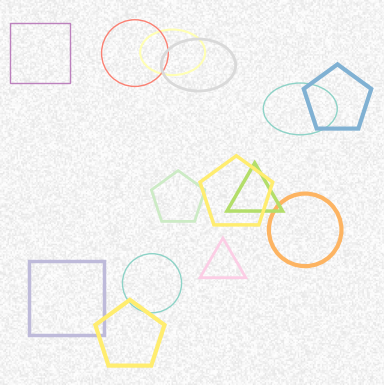[{"shape": "oval", "thickness": 1, "radius": 0.48, "center": [0.78, 0.717]}, {"shape": "circle", "thickness": 1, "radius": 0.38, "center": [0.395, 0.264]}, {"shape": "oval", "thickness": 1.5, "radius": 0.42, "center": [0.448, 0.864]}, {"shape": "square", "thickness": 2.5, "radius": 0.48, "center": [0.173, 0.227]}, {"shape": "circle", "thickness": 1, "radius": 0.43, "center": [0.35, 0.862]}, {"shape": "pentagon", "thickness": 3, "radius": 0.46, "center": [0.877, 0.741]}, {"shape": "circle", "thickness": 3, "radius": 0.47, "center": [0.793, 0.403]}, {"shape": "triangle", "thickness": 2.5, "radius": 0.42, "center": [0.662, 0.493]}, {"shape": "triangle", "thickness": 2, "radius": 0.34, "center": [0.579, 0.313]}, {"shape": "oval", "thickness": 2, "radius": 0.48, "center": [0.515, 0.831]}, {"shape": "square", "thickness": 1, "radius": 0.39, "center": [0.104, 0.863]}, {"shape": "pentagon", "thickness": 2, "radius": 0.36, "center": [0.463, 0.484]}, {"shape": "pentagon", "thickness": 3, "radius": 0.47, "center": [0.337, 0.127]}, {"shape": "pentagon", "thickness": 2.5, "radius": 0.5, "center": [0.614, 0.496]}]